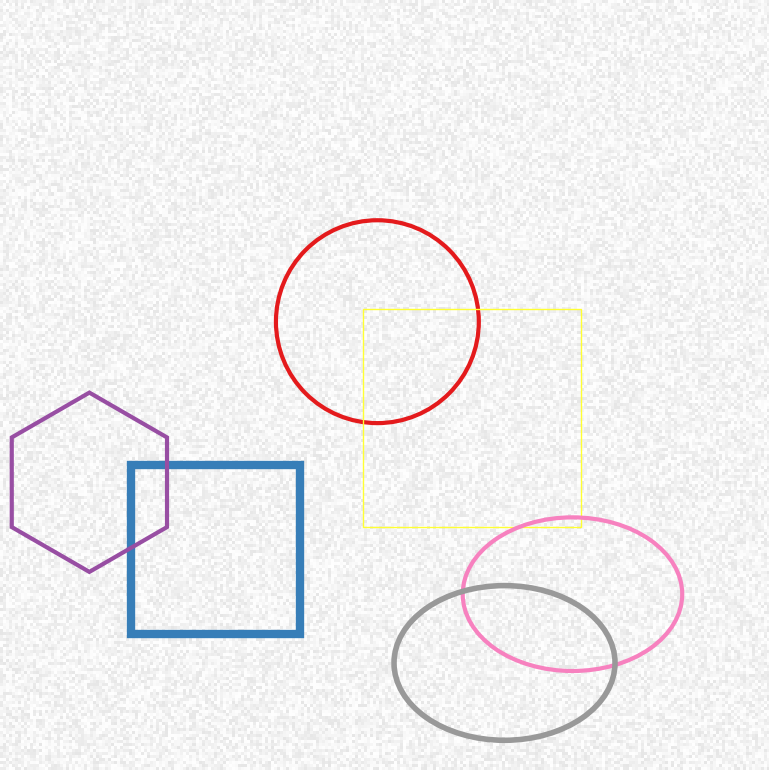[{"shape": "circle", "thickness": 1.5, "radius": 0.66, "center": [0.49, 0.582]}, {"shape": "square", "thickness": 3, "radius": 0.55, "center": [0.28, 0.286]}, {"shape": "hexagon", "thickness": 1.5, "radius": 0.58, "center": [0.116, 0.374]}, {"shape": "square", "thickness": 0.5, "radius": 0.71, "center": [0.613, 0.457]}, {"shape": "oval", "thickness": 1.5, "radius": 0.71, "center": [0.743, 0.228]}, {"shape": "oval", "thickness": 2, "radius": 0.72, "center": [0.655, 0.139]}]